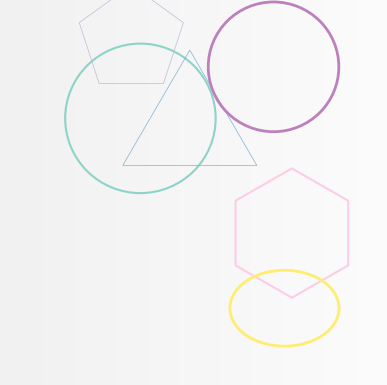[{"shape": "circle", "thickness": 1.5, "radius": 0.97, "center": [0.362, 0.693]}, {"shape": "pentagon", "thickness": 0.5, "radius": 0.71, "center": [0.339, 0.897]}, {"shape": "triangle", "thickness": 0.5, "radius": 1.0, "center": [0.49, 0.67]}, {"shape": "hexagon", "thickness": 1.5, "radius": 0.84, "center": [0.753, 0.395]}, {"shape": "circle", "thickness": 2, "radius": 0.84, "center": [0.706, 0.826]}, {"shape": "oval", "thickness": 2, "radius": 0.7, "center": [0.734, 0.199]}]